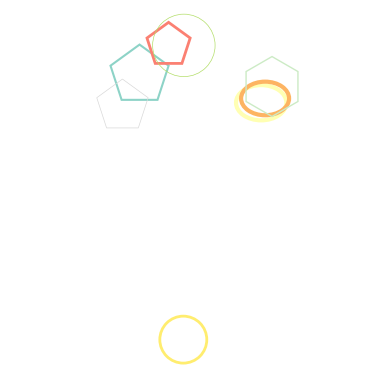[{"shape": "pentagon", "thickness": 1.5, "radius": 0.4, "center": [0.362, 0.805]}, {"shape": "oval", "thickness": 3, "radius": 0.33, "center": [0.678, 0.733]}, {"shape": "pentagon", "thickness": 2, "radius": 0.29, "center": [0.438, 0.883]}, {"shape": "oval", "thickness": 3, "radius": 0.31, "center": [0.689, 0.744]}, {"shape": "circle", "thickness": 0.5, "radius": 0.41, "center": [0.478, 0.882]}, {"shape": "pentagon", "thickness": 0.5, "radius": 0.35, "center": [0.318, 0.724]}, {"shape": "hexagon", "thickness": 1, "radius": 0.39, "center": [0.707, 0.775]}, {"shape": "circle", "thickness": 2, "radius": 0.3, "center": [0.476, 0.118]}]